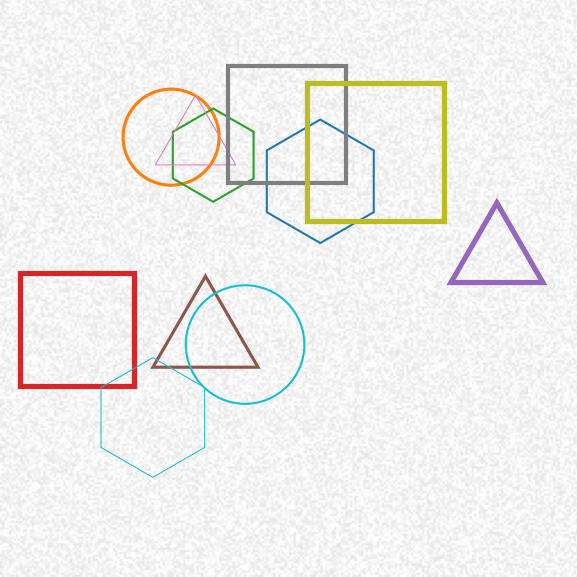[{"shape": "hexagon", "thickness": 1, "radius": 0.53, "center": [0.555, 0.685]}, {"shape": "circle", "thickness": 1.5, "radius": 0.42, "center": [0.296, 0.762]}, {"shape": "hexagon", "thickness": 1, "radius": 0.4, "center": [0.369, 0.73]}, {"shape": "square", "thickness": 2.5, "radius": 0.49, "center": [0.133, 0.429]}, {"shape": "triangle", "thickness": 2.5, "radius": 0.46, "center": [0.86, 0.556]}, {"shape": "triangle", "thickness": 1.5, "radius": 0.53, "center": [0.356, 0.416]}, {"shape": "triangle", "thickness": 0.5, "radius": 0.4, "center": [0.339, 0.754]}, {"shape": "square", "thickness": 2, "radius": 0.51, "center": [0.497, 0.783]}, {"shape": "square", "thickness": 2.5, "radius": 0.59, "center": [0.65, 0.736]}, {"shape": "circle", "thickness": 1, "radius": 0.51, "center": [0.424, 0.402]}, {"shape": "hexagon", "thickness": 0.5, "radius": 0.52, "center": [0.265, 0.276]}]